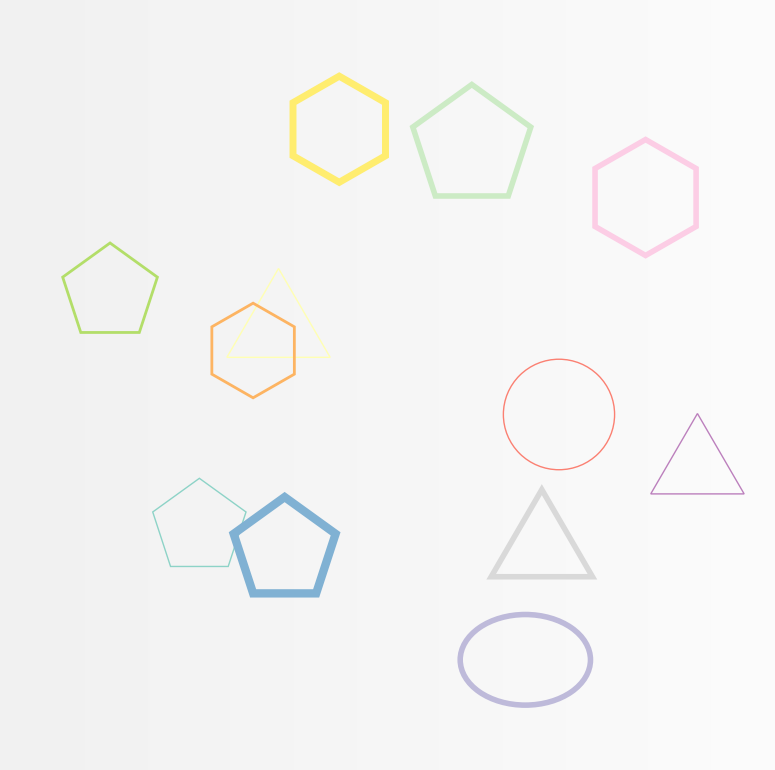[{"shape": "pentagon", "thickness": 0.5, "radius": 0.32, "center": [0.257, 0.316]}, {"shape": "triangle", "thickness": 0.5, "radius": 0.38, "center": [0.359, 0.574]}, {"shape": "oval", "thickness": 2, "radius": 0.42, "center": [0.678, 0.143]}, {"shape": "circle", "thickness": 0.5, "radius": 0.36, "center": [0.721, 0.462]}, {"shape": "pentagon", "thickness": 3, "radius": 0.35, "center": [0.367, 0.285]}, {"shape": "hexagon", "thickness": 1, "radius": 0.31, "center": [0.327, 0.545]}, {"shape": "pentagon", "thickness": 1, "radius": 0.32, "center": [0.142, 0.62]}, {"shape": "hexagon", "thickness": 2, "radius": 0.38, "center": [0.833, 0.743]}, {"shape": "triangle", "thickness": 2, "radius": 0.38, "center": [0.699, 0.289]}, {"shape": "triangle", "thickness": 0.5, "radius": 0.35, "center": [0.9, 0.393]}, {"shape": "pentagon", "thickness": 2, "radius": 0.4, "center": [0.609, 0.81]}, {"shape": "hexagon", "thickness": 2.5, "radius": 0.34, "center": [0.438, 0.832]}]